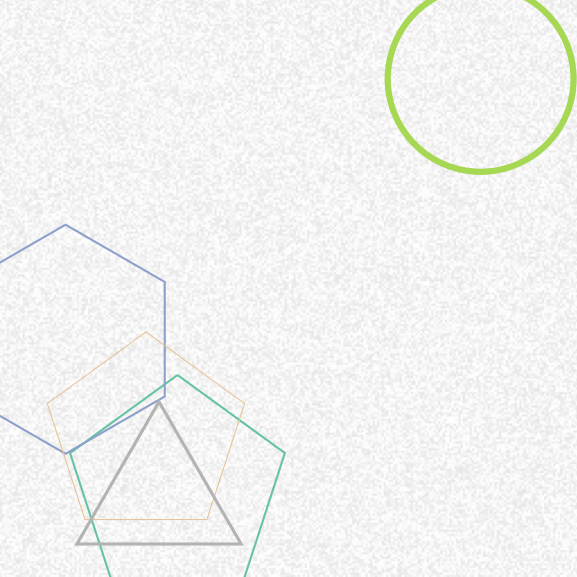[{"shape": "pentagon", "thickness": 1, "radius": 0.98, "center": [0.307, 0.154]}, {"shape": "hexagon", "thickness": 1, "radius": 0.99, "center": [0.113, 0.412]}, {"shape": "circle", "thickness": 3, "radius": 0.8, "center": [0.832, 0.863]}, {"shape": "pentagon", "thickness": 0.5, "radius": 0.9, "center": [0.253, 0.245]}, {"shape": "triangle", "thickness": 1.5, "radius": 0.82, "center": [0.275, 0.139]}]